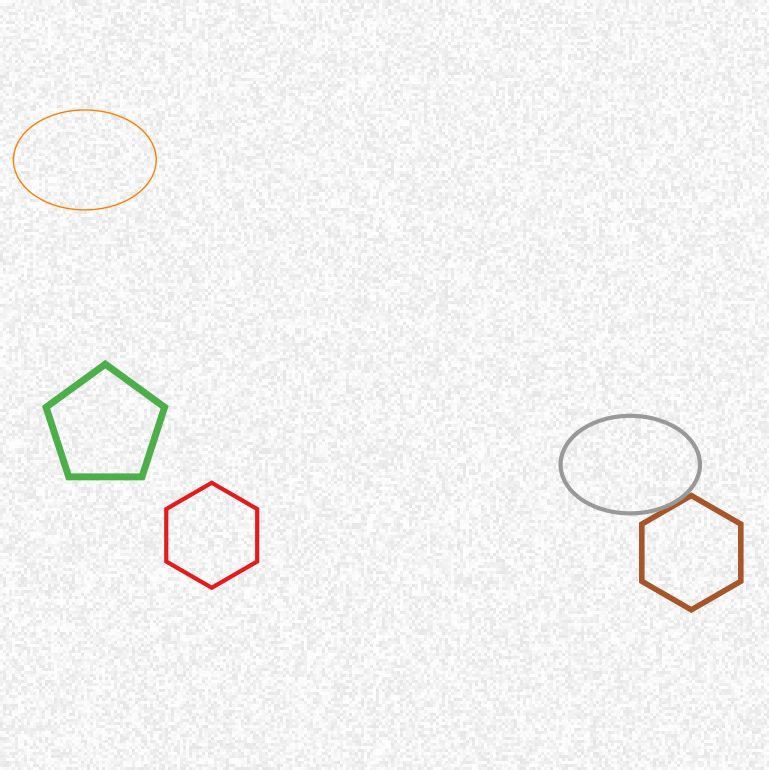[{"shape": "hexagon", "thickness": 1.5, "radius": 0.34, "center": [0.275, 0.305]}, {"shape": "pentagon", "thickness": 2.5, "radius": 0.4, "center": [0.137, 0.446]}, {"shape": "oval", "thickness": 0.5, "radius": 0.46, "center": [0.11, 0.792]}, {"shape": "hexagon", "thickness": 2, "radius": 0.37, "center": [0.898, 0.282]}, {"shape": "oval", "thickness": 1.5, "radius": 0.45, "center": [0.819, 0.397]}]